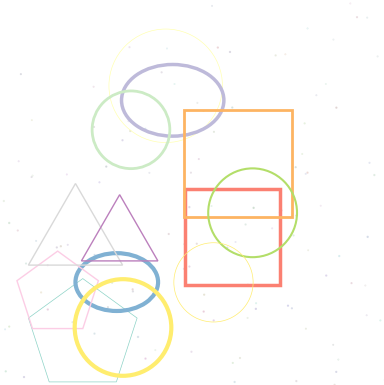[{"shape": "pentagon", "thickness": 0.5, "radius": 0.74, "center": [0.215, 0.128]}, {"shape": "circle", "thickness": 0.5, "radius": 0.74, "center": [0.43, 0.777]}, {"shape": "oval", "thickness": 2.5, "radius": 0.66, "center": [0.449, 0.739]}, {"shape": "square", "thickness": 2.5, "radius": 0.62, "center": [0.604, 0.384]}, {"shape": "oval", "thickness": 3, "radius": 0.54, "center": [0.303, 0.267]}, {"shape": "square", "thickness": 2, "radius": 0.7, "center": [0.618, 0.576]}, {"shape": "circle", "thickness": 1.5, "radius": 0.58, "center": [0.656, 0.447]}, {"shape": "pentagon", "thickness": 1, "radius": 0.56, "center": [0.15, 0.237]}, {"shape": "triangle", "thickness": 1, "radius": 0.71, "center": [0.196, 0.382]}, {"shape": "triangle", "thickness": 1, "radius": 0.57, "center": [0.311, 0.38]}, {"shape": "circle", "thickness": 2, "radius": 0.5, "center": [0.34, 0.663]}, {"shape": "circle", "thickness": 0.5, "radius": 0.51, "center": [0.554, 0.267]}, {"shape": "circle", "thickness": 3, "radius": 0.63, "center": [0.319, 0.149]}]